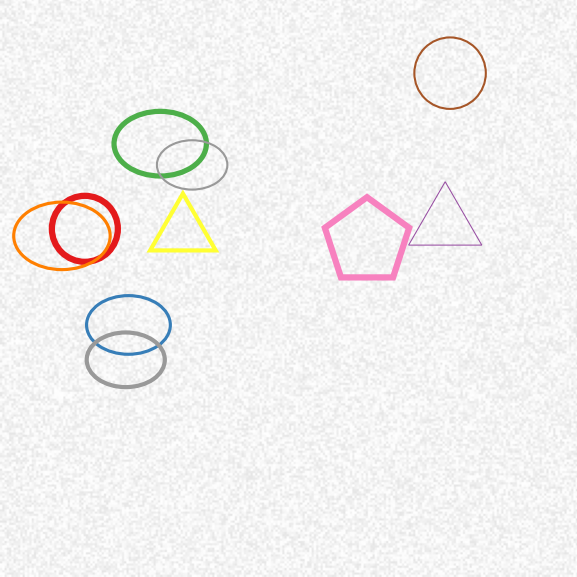[{"shape": "circle", "thickness": 3, "radius": 0.29, "center": [0.147, 0.603]}, {"shape": "oval", "thickness": 1.5, "radius": 0.36, "center": [0.222, 0.436]}, {"shape": "oval", "thickness": 2.5, "radius": 0.4, "center": [0.277, 0.75]}, {"shape": "triangle", "thickness": 0.5, "radius": 0.37, "center": [0.771, 0.611]}, {"shape": "oval", "thickness": 1.5, "radius": 0.42, "center": [0.107, 0.591]}, {"shape": "triangle", "thickness": 2, "radius": 0.33, "center": [0.317, 0.598]}, {"shape": "circle", "thickness": 1, "radius": 0.31, "center": [0.779, 0.872]}, {"shape": "pentagon", "thickness": 3, "radius": 0.38, "center": [0.636, 0.581]}, {"shape": "oval", "thickness": 1, "radius": 0.31, "center": [0.333, 0.714]}, {"shape": "oval", "thickness": 2, "radius": 0.34, "center": [0.218, 0.376]}]